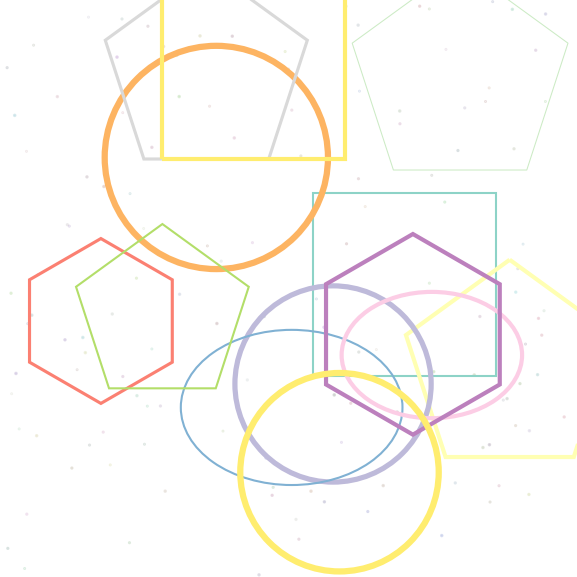[{"shape": "square", "thickness": 1, "radius": 0.79, "center": [0.7, 0.506]}, {"shape": "pentagon", "thickness": 2, "radius": 0.94, "center": [0.883, 0.361]}, {"shape": "circle", "thickness": 2.5, "radius": 0.85, "center": [0.577, 0.334]}, {"shape": "hexagon", "thickness": 1.5, "radius": 0.71, "center": [0.175, 0.443]}, {"shape": "oval", "thickness": 1, "radius": 0.96, "center": [0.505, 0.294]}, {"shape": "circle", "thickness": 3, "radius": 0.97, "center": [0.375, 0.726]}, {"shape": "pentagon", "thickness": 1, "radius": 0.79, "center": [0.281, 0.454]}, {"shape": "oval", "thickness": 2, "radius": 0.78, "center": [0.748, 0.384]}, {"shape": "pentagon", "thickness": 1.5, "radius": 0.92, "center": [0.357, 0.873]}, {"shape": "hexagon", "thickness": 2, "radius": 0.87, "center": [0.715, 0.42]}, {"shape": "pentagon", "thickness": 0.5, "radius": 0.98, "center": [0.797, 0.864]}, {"shape": "square", "thickness": 2, "radius": 0.79, "center": [0.439, 0.883]}, {"shape": "circle", "thickness": 3, "radius": 0.86, "center": [0.588, 0.181]}]